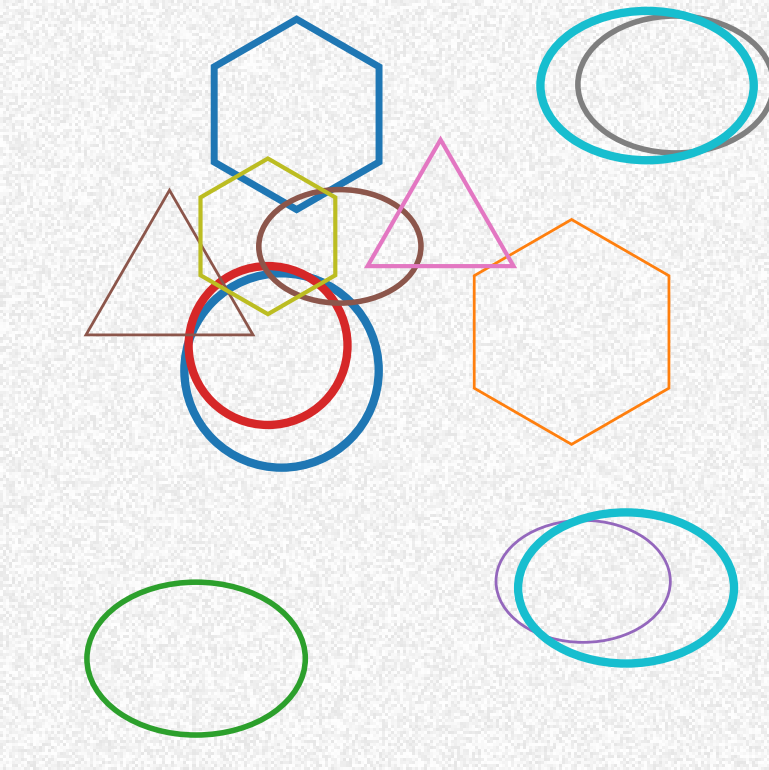[{"shape": "circle", "thickness": 3, "radius": 0.63, "center": [0.366, 0.519]}, {"shape": "hexagon", "thickness": 2.5, "radius": 0.62, "center": [0.385, 0.851]}, {"shape": "hexagon", "thickness": 1, "radius": 0.73, "center": [0.742, 0.569]}, {"shape": "oval", "thickness": 2, "radius": 0.71, "center": [0.255, 0.145]}, {"shape": "circle", "thickness": 3, "radius": 0.52, "center": [0.348, 0.551]}, {"shape": "oval", "thickness": 1, "radius": 0.57, "center": [0.757, 0.245]}, {"shape": "oval", "thickness": 2, "radius": 0.53, "center": [0.441, 0.68]}, {"shape": "triangle", "thickness": 1, "radius": 0.63, "center": [0.22, 0.628]}, {"shape": "triangle", "thickness": 1.5, "radius": 0.55, "center": [0.572, 0.709]}, {"shape": "oval", "thickness": 2, "radius": 0.64, "center": [0.877, 0.89]}, {"shape": "hexagon", "thickness": 1.5, "radius": 0.51, "center": [0.348, 0.693]}, {"shape": "oval", "thickness": 3, "radius": 0.69, "center": [0.84, 0.889]}, {"shape": "oval", "thickness": 3, "radius": 0.7, "center": [0.813, 0.236]}]